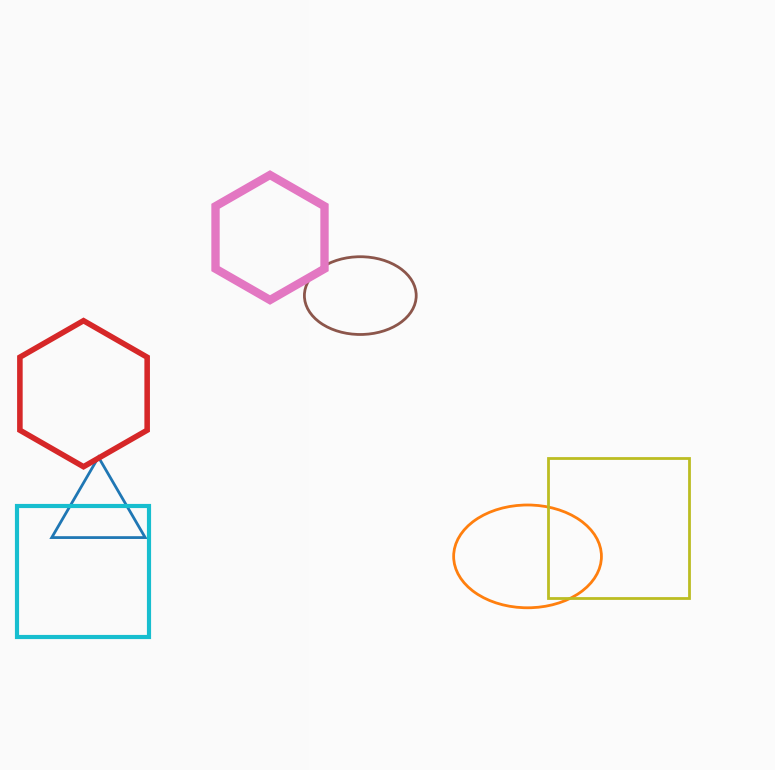[{"shape": "triangle", "thickness": 1, "radius": 0.35, "center": [0.127, 0.337]}, {"shape": "oval", "thickness": 1, "radius": 0.48, "center": [0.681, 0.277]}, {"shape": "hexagon", "thickness": 2, "radius": 0.47, "center": [0.108, 0.489]}, {"shape": "oval", "thickness": 1, "radius": 0.36, "center": [0.465, 0.616]}, {"shape": "hexagon", "thickness": 3, "radius": 0.41, "center": [0.348, 0.692]}, {"shape": "square", "thickness": 1, "radius": 0.45, "center": [0.798, 0.314]}, {"shape": "square", "thickness": 1.5, "radius": 0.43, "center": [0.107, 0.257]}]